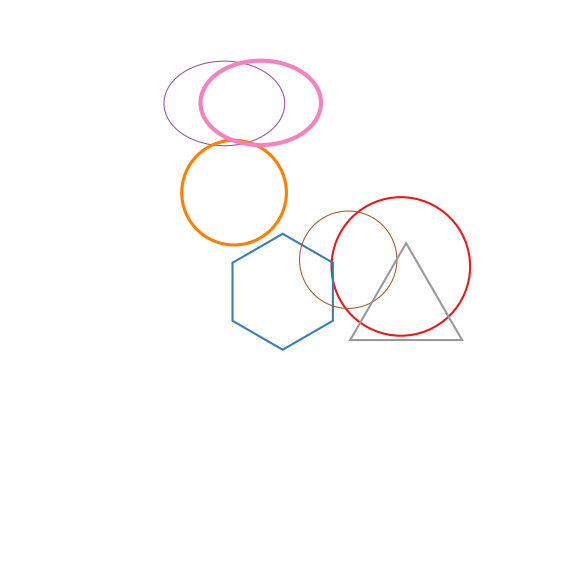[{"shape": "circle", "thickness": 1, "radius": 0.6, "center": [0.694, 0.538]}, {"shape": "hexagon", "thickness": 1, "radius": 0.5, "center": [0.49, 0.494]}, {"shape": "oval", "thickness": 0.5, "radius": 0.52, "center": [0.388, 0.82]}, {"shape": "circle", "thickness": 1.5, "radius": 0.45, "center": [0.405, 0.666]}, {"shape": "circle", "thickness": 0.5, "radius": 0.42, "center": [0.603, 0.549]}, {"shape": "oval", "thickness": 2, "radius": 0.52, "center": [0.452, 0.821]}, {"shape": "triangle", "thickness": 1, "radius": 0.56, "center": [0.703, 0.466]}]